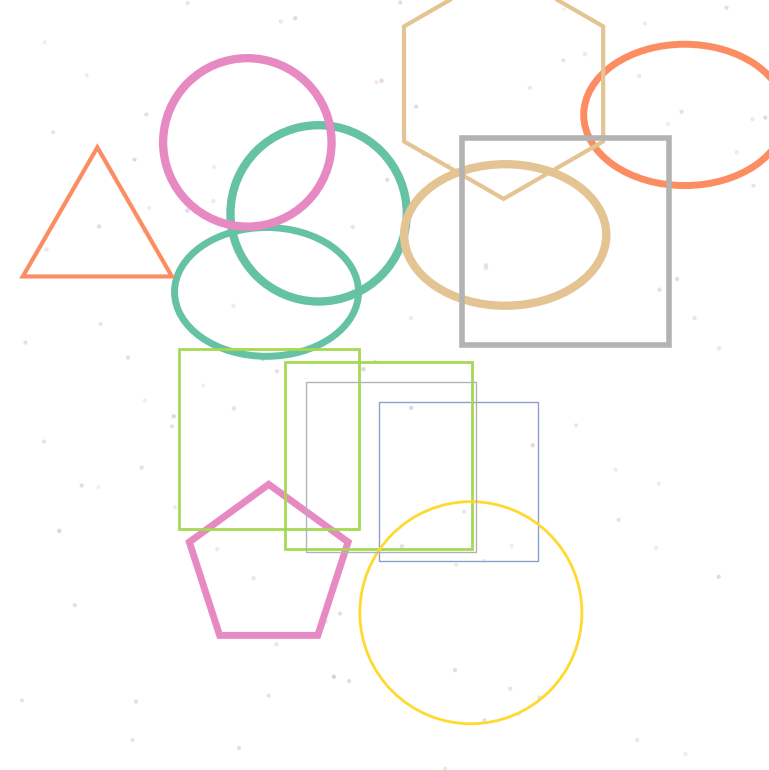[{"shape": "oval", "thickness": 2.5, "radius": 0.6, "center": [0.346, 0.621]}, {"shape": "circle", "thickness": 3, "radius": 0.57, "center": [0.414, 0.723]}, {"shape": "oval", "thickness": 2.5, "radius": 0.66, "center": [0.889, 0.851]}, {"shape": "triangle", "thickness": 1.5, "radius": 0.56, "center": [0.126, 0.697]}, {"shape": "square", "thickness": 0.5, "radius": 0.52, "center": [0.595, 0.375]}, {"shape": "circle", "thickness": 3, "radius": 0.55, "center": [0.321, 0.815]}, {"shape": "pentagon", "thickness": 2.5, "radius": 0.54, "center": [0.349, 0.263]}, {"shape": "square", "thickness": 1, "radius": 0.61, "center": [0.491, 0.408]}, {"shape": "square", "thickness": 1, "radius": 0.58, "center": [0.349, 0.43]}, {"shape": "circle", "thickness": 1, "radius": 0.72, "center": [0.612, 0.204]}, {"shape": "oval", "thickness": 3, "radius": 0.66, "center": [0.656, 0.695]}, {"shape": "hexagon", "thickness": 1.5, "radius": 0.75, "center": [0.654, 0.891]}, {"shape": "square", "thickness": 0.5, "radius": 0.55, "center": [0.508, 0.393]}, {"shape": "square", "thickness": 2, "radius": 0.67, "center": [0.734, 0.687]}]